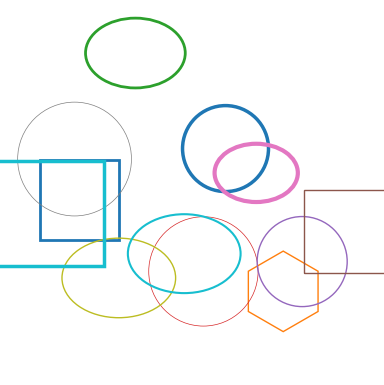[{"shape": "circle", "thickness": 2.5, "radius": 0.56, "center": [0.586, 0.614]}, {"shape": "square", "thickness": 2, "radius": 0.51, "center": [0.206, 0.481]}, {"shape": "hexagon", "thickness": 1, "radius": 0.52, "center": [0.736, 0.243]}, {"shape": "oval", "thickness": 2, "radius": 0.65, "center": [0.352, 0.862]}, {"shape": "circle", "thickness": 0.5, "radius": 0.71, "center": [0.528, 0.295]}, {"shape": "circle", "thickness": 1, "radius": 0.58, "center": [0.785, 0.321]}, {"shape": "square", "thickness": 1, "radius": 0.54, "center": [0.897, 0.398]}, {"shape": "oval", "thickness": 3, "radius": 0.54, "center": [0.665, 0.551]}, {"shape": "circle", "thickness": 0.5, "radius": 0.74, "center": [0.194, 0.587]}, {"shape": "oval", "thickness": 1, "radius": 0.74, "center": [0.309, 0.278]}, {"shape": "oval", "thickness": 1.5, "radius": 0.73, "center": [0.479, 0.341]}, {"shape": "square", "thickness": 2.5, "radius": 0.68, "center": [0.133, 0.446]}]